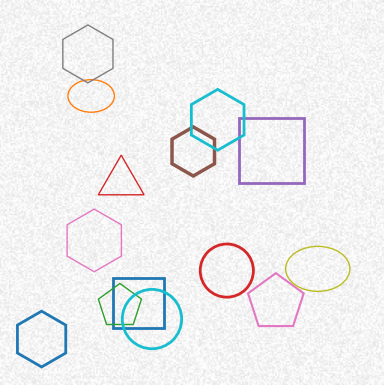[{"shape": "hexagon", "thickness": 2, "radius": 0.36, "center": [0.108, 0.119]}, {"shape": "square", "thickness": 2, "radius": 0.33, "center": [0.36, 0.214]}, {"shape": "oval", "thickness": 1, "radius": 0.3, "center": [0.237, 0.751]}, {"shape": "pentagon", "thickness": 1, "radius": 0.29, "center": [0.311, 0.205]}, {"shape": "triangle", "thickness": 1, "radius": 0.34, "center": [0.315, 0.528]}, {"shape": "circle", "thickness": 2, "radius": 0.35, "center": [0.589, 0.297]}, {"shape": "square", "thickness": 2, "radius": 0.42, "center": [0.705, 0.609]}, {"shape": "hexagon", "thickness": 2.5, "radius": 0.32, "center": [0.502, 0.607]}, {"shape": "hexagon", "thickness": 1, "radius": 0.41, "center": [0.245, 0.375]}, {"shape": "pentagon", "thickness": 1.5, "radius": 0.38, "center": [0.717, 0.215]}, {"shape": "hexagon", "thickness": 1, "radius": 0.38, "center": [0.228, 0.86]}, {"shape": "oval", "thickness": 1, "radius": 0.42, "center": [0.825, 0.302]}, {"shape": "circle", "thickness": 2, "radius": 0.39, "center": [0.395, 0.171]}, {"shape": "hexagon", "thickness": 2, "radius": 0.4, "center": [0.565, 0.689]}]